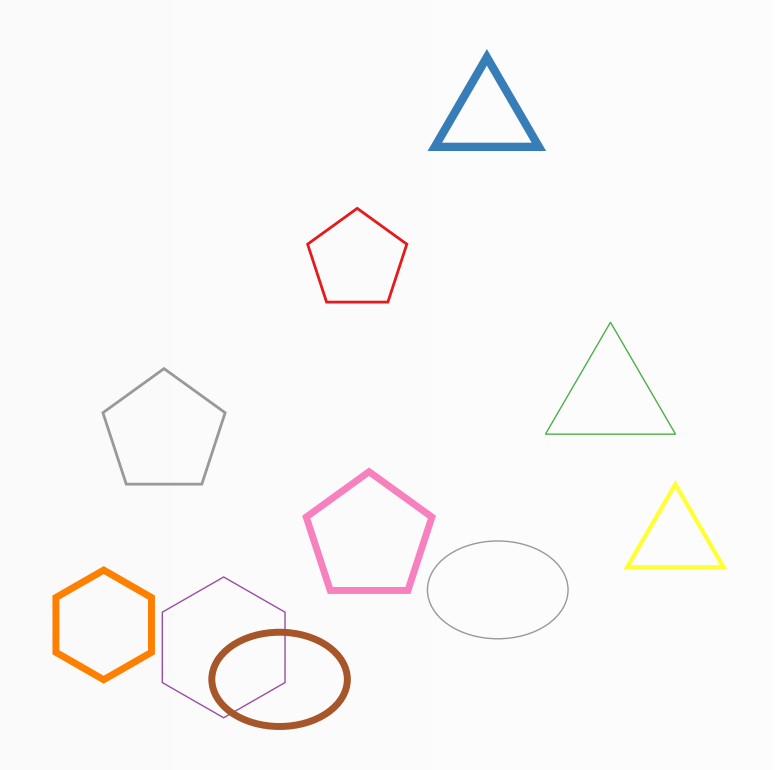[{"shape": "pentagon", "thickness": 1, "radius": 0.34, "center": [0.461, 0.662]}, {"shape": "triangle", "thickness": 3, "radius": 0.39, "center": [0.628, 0.848]}, {"shape": "triangle", "thickness": 0.5, "radius": 0.48, "center": [0.788, 0.485]}, {"shape": "hexagon", "thickness": 0.5, "radius": 0.46, "center": [0.289, 0.159]}, {"shape": "hexagon", "thickness": 2.5, "radius": 0.36, "center": [0.134, 0.188]}, {"shape": "triangle", "thickness": 1.5, "radius": 0.36, "center": [0.871, 0.299]}, {"shape": "oval", "thickness": 2.5, "radius": 0.44, "center": [0.361, 0.118]}, {"shape": "pentagon", "thickness": 2.5, "radius": 0.43, "center": [0.476, 0.302]}, {"shape": "pentagon", "thickness": 1, "radius": 0.41, "center": [0.212, 0.438]}, {"shape": "oval", "thickness": 0.5, "radius": 0.45, "center": [0.642, 0.234]}]